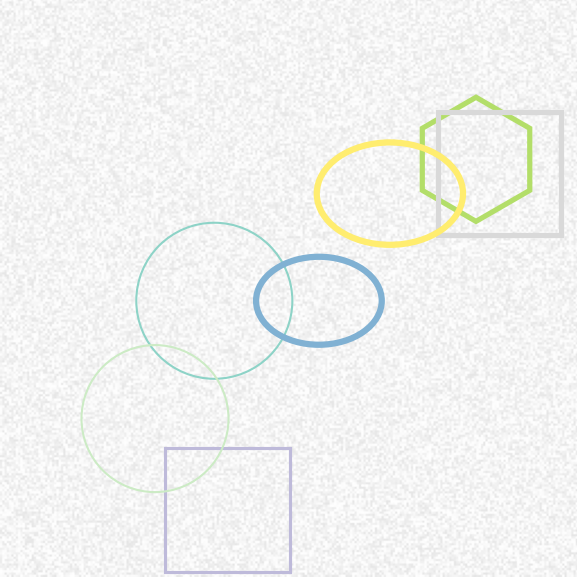[{"shape": "circle", "thickness": 1, "radius": 0.68, "center": [0.371, 0.478]}, {"shape": "square", "thickness": 1.5, "radius": 0.54, "center": [0.393, 0.116]}, {"shape": "oval", "thickness": 3, "radius": 0.54, "center": [0.552, 0.478]}, {"shape": "hexagon", "thickness": 2.5, "radius": 0.54, "center": [0.824, 0.723]}, {"shape": "square", "thickness": 2.5, "radius": 0.53, "center": [0.865, 0.699]}, {"shape": "circle", "thickness": 1, "radius": 0.64, "center": [0.268, 0.274]}, {"shape": "oval", "thickness": 3, "radius": 0.63, "center": [0.675, 0.664]}]